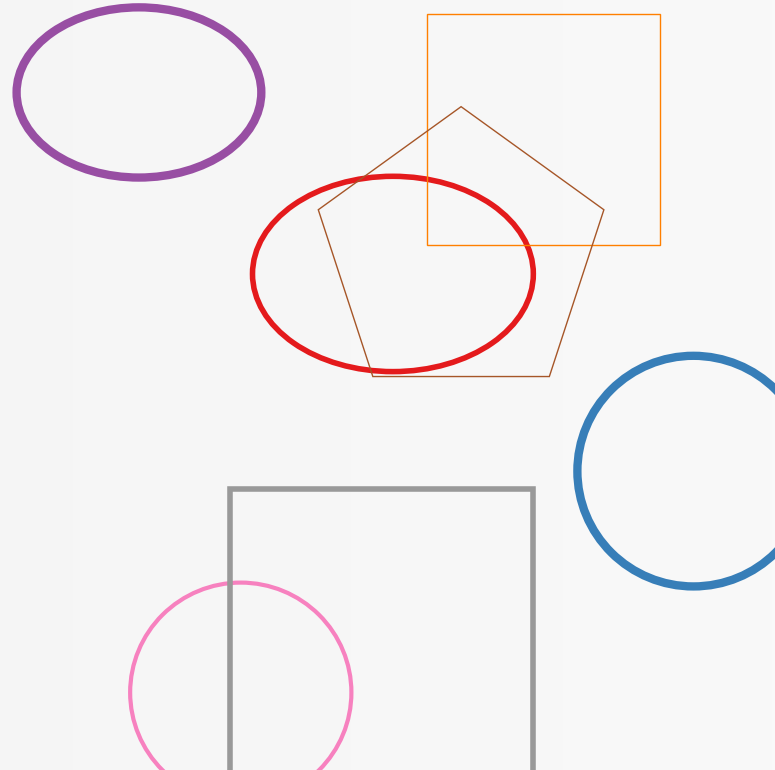[{"shape": "oval", "thickness": 2, "radius": 0.91, "center": [0.507, 0.644]}, {"shape": "circle", "thickness": 3, "radius": 0.75, "center": [0.895, 0.388]}, {"shape": "oval", "thickness": 3, "radius": 0.79, "center": [0.179, 0.88]}, {"shape": "square", "thickness": 0.5, "radius": 0.75, "center": [0.701, 0.832]}, {"shape": "pentagon", "thickness": 0.5, "radius": 0.97, "center": [0.595, 0.668]}, {"shape": "circle", "thickness": 1.5, "radius": 0.71, "center": [0.311, 0.101]}, {"shape": "square", "thickness": 2, "radius": 0.98, "center": [0.493, 0.17]}]